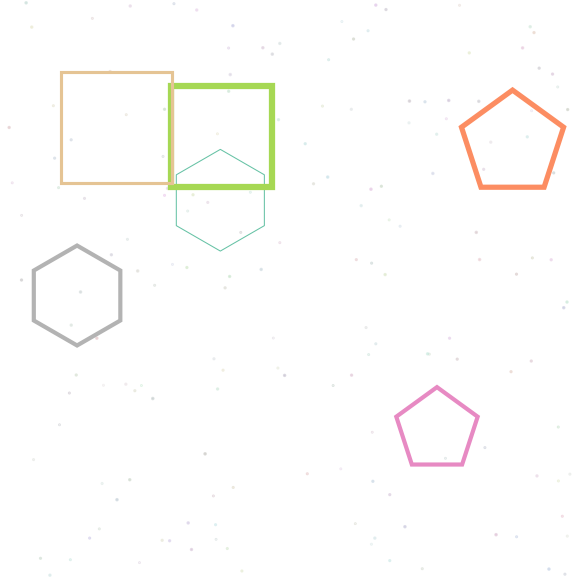[{"shape": "hexagon", "thickness": 0.5, "radius": 0.44, "center": [0.382, 0.652]}, {"shape": "pentagon", "thickness": 2.5, "radius": 0.46, "center": [0.888, 0.75]}, {"shape": "pentagon", "thickness": 2, "radius": 0.37, "center": [0.757, 0.255]}, {"shape": "square", "thickness": 3, "radius": 0.44, "center": [0.383, 0.762]}, {"shape": "square", "thickness": 1.5, "radius": 0.48, "center": [0.201, 0.778]}, {"shape": "hexagon", "thickness": 2, "radius": 0.43, "center": [0.133, 0.487]}]